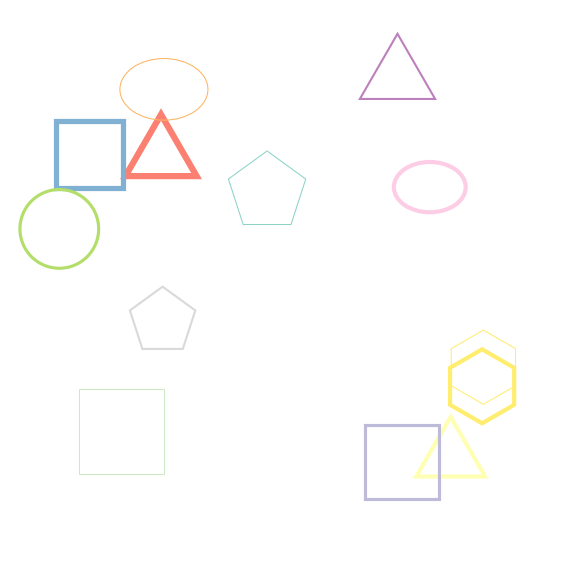[{"shape": "pentagon", "thickness": 0.5, "radius": 0.35, "center": [0.462, 0.667]}, {"shape": "triangle", "thickness": 2, "radius": 0.34, "center": [0.78, 0.208]}, {"shape": "square", "thickness": 1.5, "radius": 0.32, "center": [0.697, 0.199]}, {"shape": "triangle", "thickness": 3, "radius": 0.36, "center": [0.279, 0.73]}, {"shape": "square", "thickness": 2.5, "radius": 0.29, "center": [0.155, 0.732]}, {"shape": "oval", "thickness": 0.5, "radius": 0.38, "center": [0.284, 0.844]}, {"shape": "circle", "thickness": 1.5, "radius": 0.34, "center": [0.103, 0.603]}, {"shape": "oval", "thickness": 2, "radius": 0.31, "center": [0.744, 0.675]}, {"shape": "pentagon", "thickness": 1, "radius": 0.3, "center": [0.282, 0.443]}, {"shape": "triangle", "thickness": 1, "radius": 0.38, "center": [0.688, 0.865]}, {"shape": "square", "thickness": 0.5, "radius": 0.37, "center": [0.211, 0.252]}, {"shape": "hexagon", "thickness": 2, "radius": 0.32, "center": [0.835, 0.33]}, {"shape": "hexagon", "thickness": 0.5, "radius": 0.32, "center": [0.837, 0.363]}]